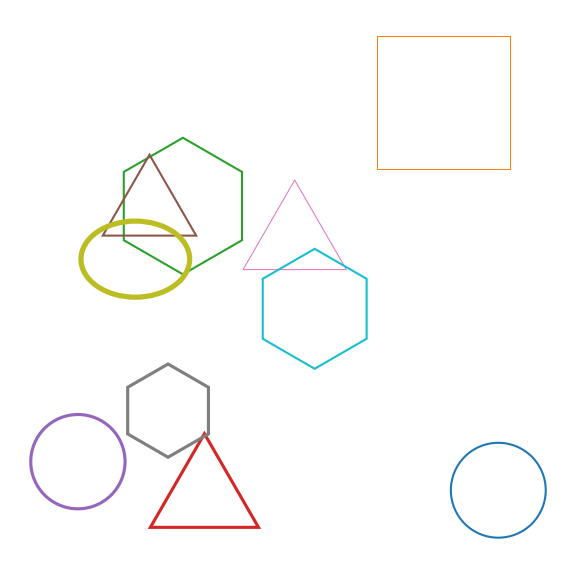[{"shape": "circle", "thickness": 1, "radius": 0.41, "center": [0.863, 0.15]}, {"shape": "square", "thickness": 0.5, "radius": 0.58, "center": [0.767, 0.821]}, {"shape": "hexagon", "thickness": 1, "radius": 0.59, "center": [0.317, 0.642]}, {"shape": "triangle", "thickness": 1.5, "radius": 0.54, "center": [0.354, 0.14]}, {"shape": "circle", "thickness": 1.5, "radius": 0.41, "center": [0.135, 0.2]}, {"shape": "triangle", "thickness": 1, "radius": 0.47, "center": [0.259, 0.638]}, {"shape": "triangle", "thickness": 0.5, "radius": 0.52, "center": [0.51, 0.584]}, {"shape": "hexagon", "thickness": 1.5, "radius": 0.4, "center": [0.291, 0.288]}, {"shape": "oval", "thickness": 2.5, "radius": 0.47, "center": [0.234, 0.55]}, {"shape": "hexagon", "thickness": 1, "radius": 0.52, "center": [0.545, 0.464]}]